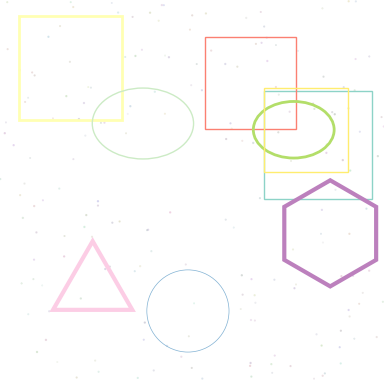[{"shape": "square", "thickness": 1, "radius": 0.7, "center": [0.826, 0.624]}, {"shape": "square", "thickness": 2, "radius": 0.67, "center": [0.183, 0.824]}, {"shape": "square", "thickness": 1, "radius": 0.59, "center": [0.65, 0.784]}, {"shape": "circle", "thickness": 0.5, "radius": 0.53, "center": [0.488, 0.192]}, {"shape": "oval", "thickness": 2, "radius": 0.52, "center": [0.763, 0.663]}, {"shape": "triangle", "thickness": 3, "radius": 0.59, "center": [0.241, 0.255]}, {"shape": "hexagon", "thickness": 3, "radius": 0.69, "center": [0.858, 0.394]}, {"shape": "oval", "thickness": 1, "radius": 0.66, "center": [0.371, 0.679]}, {"shape": "square", "thickness": 1, "radius": 0.54, "center": [0.796, 0.663]}]